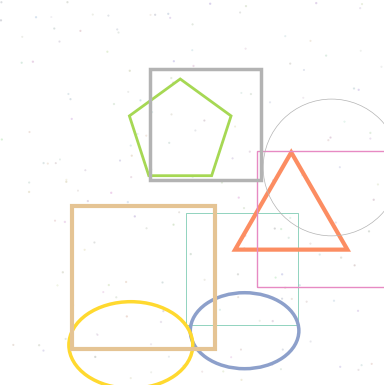[{"shape": "square", "thickness": 0.5, "radius": 0.73, "center": [0.629, 0.302]}, {"shape": "triangle", "thickness": 3, "radius": 0.84, "center": [0.756, 0.436]}, {"shape": "oval", "thickness": 2.5, "radius": 0.7, "center": [0.635, 0.141]}, {"shape": "square", "thickness": 1, "radius": 0.89, "center": [0.846, 0.431]}, {"shape": "pentagon", "thickness": 2, "radius": 0.69, "center": [0.468, 0.656]}, {"shape": "oval", "thickness": 2.5, "radius": 0.8, "center": [0.34, 0.104]}, {"shape": "square", "thickness": 3, "radius": 0.93, "center": [0.372, 0.28]}, {"shape": "square", "thickness": 2.5, "radius": 0.72, "center": [0.534, 0.676]}, {"shape": "circle", "thickness": 0.5, "radius": 0.89, "center": [0.861, 0.565]}]